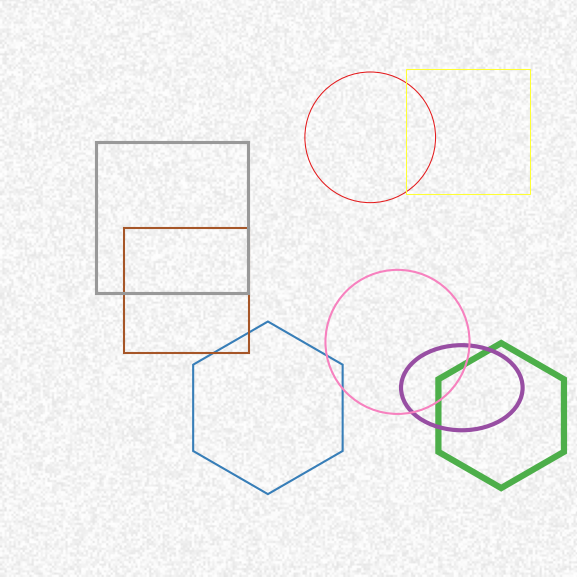[{"shape": "circle", "thickness": 0.5, "radius": 0.57, "center": [0.641, 0.761]}, {"shape": "hexagon", "thickness": 1, "radius": 0.75, "center": [0.464, 0.293]}, {"shape": "hexagon", "thickness": 3, "radius": 0.63, "center": [0.868, 0.28]}, {"shape": "oval", "thickness": 2, "radius": 0.53, "center": [0.8, 0.328]}, {"shape": "square", "thickness": 0.5, "radius": 0.54, "center": [0.811, 0.771]}, {"shape": "square", "thickness": 1, "radius": 0.54, "center": [0.323, 0.496]}, {"shape": "circle", "thickness": 1, "radius": 0.62, "center": [0.688, 0.407]}, {"shape": "square", "thickness": 1.5, "radius": 0.66, "center": [0.298, 0.622]}]